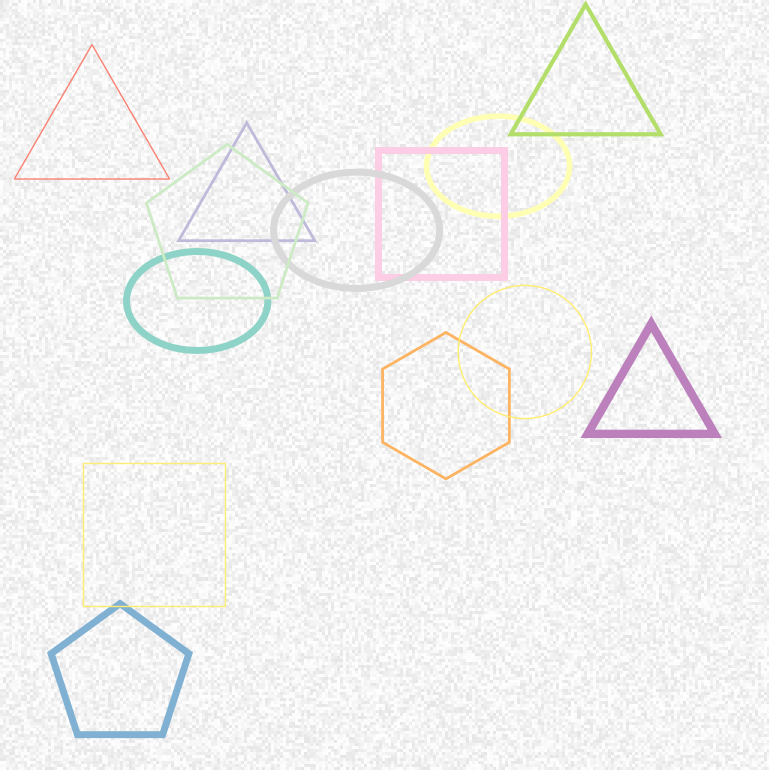[{"shape": "oval", "thickness": 2.5, "radius": 0.46, "center": [0.256, 0.609]}, {"shape": "oval", "thickness": 2, "radius": 0.46, "center": [0.647, 0.784]}, {"shape": "triangle", "thickness": 1, "radius": 0.51, "center": [0.32, 0.738]}, {"shape": "triangle", "thickness": 0.5, "radius": 0.58, "center": [0.119, 0.826]}, {"shape": "pentagon", "thickness": 2.5, "radius": 0.47, "center": [0.156, 0.122]}, {"shape": "hexagon", "thickness": 1, "radius": 0.48, "center": [0.579, 0.473]}, {"shape": "triangle", "thickness": 1.5, "radius": 0.56, "center": [0.761, 0.882]}, {"shape": "square", "thickness": 2.5, "radius": 0.41, "center": [0.573, 0.723]}, {"shape": "oval", "thickness": 2.5, "radius": 0.54, "center": [0.463, 0.701]}, {"shape": "triangle", "thickness": 3, "radius": 0.48, "center": [0.846, 0.484]}, {"shape": "pentagon", "thickness": 1, "radius": 0.55, "center": [0.295, 0.702]}, {"shape": "circle", "thickness": 0.5, "radius": 0.43, "center": [0.682, 0.543]}, {"shape": "square", "thickness": 0.5, "radius": 0.46, "center": [0.2, 0.306]}]